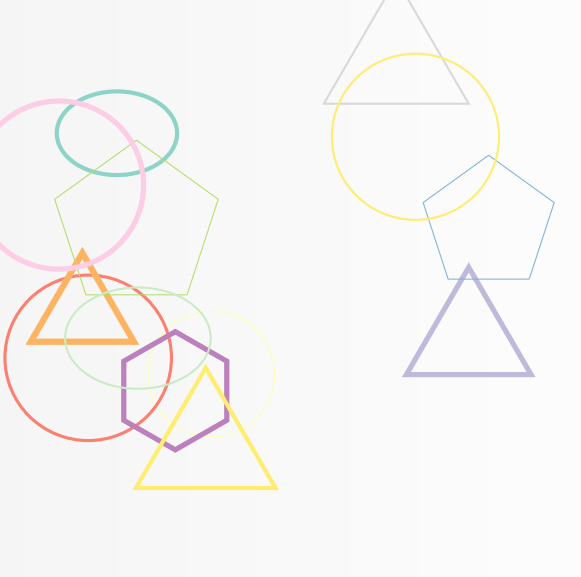[{"shape": "oval", "thickness": 2, "radius": 0.52, "center": [0.201, 0.768]}, {"shape": "circle", "thickness": 0.5, "radius": 0.54, "center": [0.363, 0.351]}, {"shape": "triangle", "thickness": 2.5, "radius": 0.62, "center": [0.806, 0.412]}, {"shape": "circle", "thickness": 1.5, "radius": 0.72, "center": [0.152, 0.379]}, {"shape": "pentagon", "thickness": 0.5, "radius": 0.59, "center": [0.841, 0.612]}, {"shape": "triangle", "thickness": 3, "radius": 0.51, "center": [0.142, 0.459]}, {"shape": "pentagon", "thickness": 0.5, "radius": 0.74, "center": [0.235, 0.608]}, {"shape": "circle", "thickness": 2.5, "radius": 0.73, "center": [0.101, 0.679]}, {"shape": "triangle", "thickness": 1, "radius": 0.72, "center": [0.682, 0.892]}, {"shape": "hexagon", "thickness": 2.5, "radius": 0.51, "center": [0.302, 0.323]}, {"shape": "oval", "thickness": 1, "radius": 0.63, "center": [0.237, 0.414]}, {"shape": "circle", "thickness": 1, "radius": 0.72, "center": [0.715, 0.762]}, {"shape": "triangle", "thickness": 2, "radius": 0.69, "center": [0.354, 0.223]}]